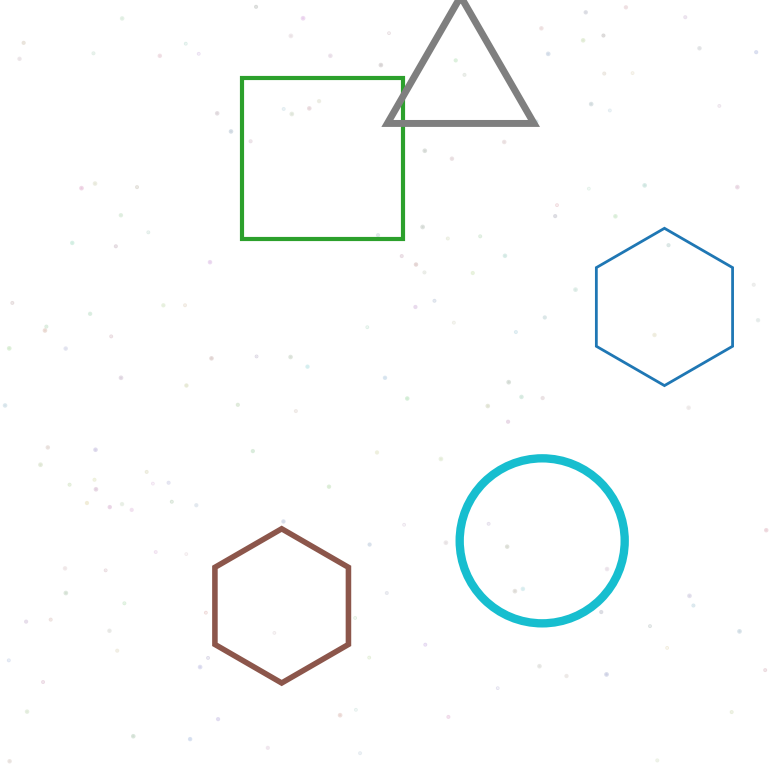[{"shape": "hexagon", "thickness": 1, "radius": 0.51, "center": [0.863, 0.601]}, {"shape": "square", "thickness": 1.5, "radius": 0.52, "center": [0.419, 0.794]}, {"shape": "hexagon", "thickness": 2, "radius": 0.5, "center": [0.366, 0.213]}, {"shape": "triangle", "thickness": 2.5, "radius": 0.55, "center": [0.598, 0.895]}, {"shape": "circle", "thickness": 3, "radius": 0.54, "center": [0.704, 0.298]}]